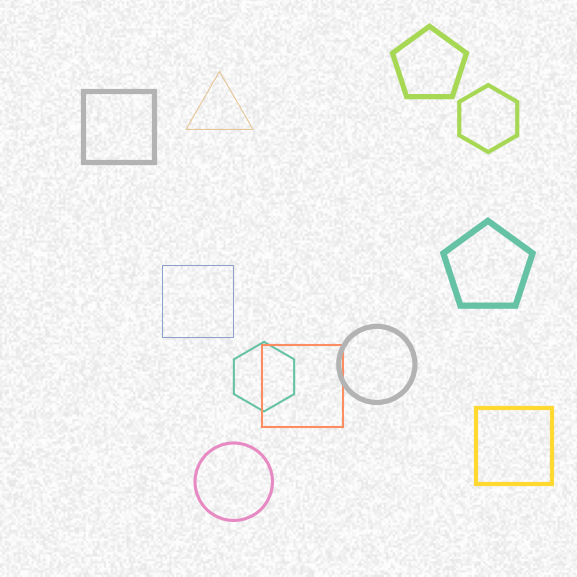[{"shape": "pentagon", "thickness": 3, "radius": 0.41, "center": [0.845, 0.536]}, {"shape": "hexagon", "thickness": 1, "radius": 0.3, "center": [0.457, 0.347]}, {"shape": "square", "thickness": 1, "radius": 0.35, "center": [0.524, 0.331]}, {"shape": "square", "thickness": 0.5, "radius": 0.31, "center": [0.342, 0.478]}, {"shape": "circle", "thickness": 1.5, "radius": 0.34, "center": [0.405, 0.165]}, {"shape": "hexagon", "thickness": 2, "radius": 0.29, "center": [0.845, 0.794]}, {"shape": "pentagon", "thickness": 2.5, "radius": 0.34, "center": [0.744, 0.886]}, {"shape": "square", "thickness": 2, "radius": 0.33, "center": [0.89, 0.228]}, {"shape": "triangle", "thickness": 0.5, "radius": 0.34, "center": [0.38, 0.809]}, {"shape": "circle", "thickness": 2.5, "radius": 0.33, "center": [0.653, 0.368]}, {"shape": "square", "thickness": 2.5, "radius": 0.31, "center": [0.205, 0.78]}]